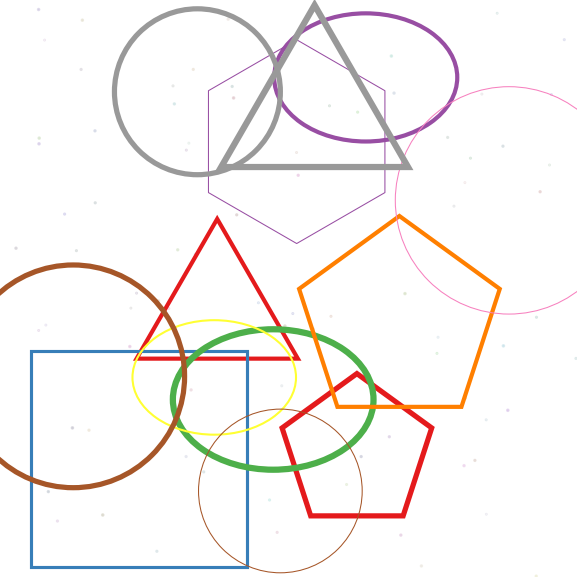[{"shape": "triangle", "thickness": 2, "radius": 0.81, "center": [0.376, 0.459]}, {"shape": "pentagon", "thickness": 2.5, "radius": 0.68, "center": [0.618, 0.216]}, {"shape": "square", "thickness": 1.5, "radius": 0.94, "center": [0.241, 0.205]}, {"shape": "oval", "thickness": 3, "radius": 0.87, "center": [0.473, 0.307]}, {"shape": "hexagon", "thickness": 0.5, "radius": 0.88, "center": [0.514, 0.754]}, {"shape": "oval", "thickness": 2, "radius": 0.79, "center": [0.633, 0.865]}, {"shape": "pentagon", "thickness": 2, "radius": 0.91, "center": [0.692, 0.442]}, {"shape": "oval", "thickness": 1, "radius": 0.71, "center": [0.371, 0.346]}, {"shape": "circle", "thickness": 0.5, "radius": 0.71, "center": [0.485, 0.149]}, {"shape": "circle", "thickness": 2.5, "radius": 0.96, "center": [0.127, 0.347]}, {"shape": "circle", "thickness": 0.5, "radius": 0.98, "center": [0.881, 0.652]}, {"shape": "triangle", "thickness": 3, "radius": 0.93, "center": [0.545, 0.803]}, {"shape": "circle", "thickness": 2.5, "radius": 0.72, "center": [0.342, 0.84]}]